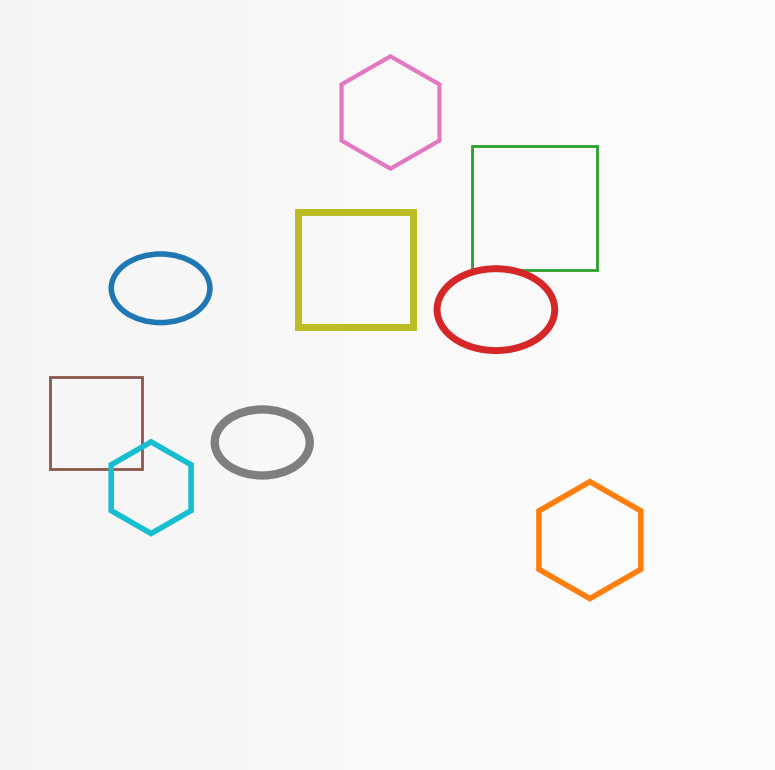[{"shape": "oval", "thickness": 2, "radius": 0.32, "center": [0.207, 0.626]}, {"shape": "hexagon", "thickness": 2, "radius": 0.38, "center": [0.761, 0.299]}, {"shape": "square", "thickness": 1, "radius": 0.4, "center": [0.689, 0.729]}, {"shape": "oval", "thickness": 2.5, "radius": 0.38, "center": [0.64, 0.598]}, {"shape": "square", "thickness": 1, "radius": 0.3, "center": [0.123, 0.451]}, {"shape": "hexagon", "thickness": 1.5, "radius": 0.36, "center": [0.504, 0.854]}, {"shape": "oval", "thickness": 3, "radius": 0.31, "center": [0.338, 0.425]}, {"shape": "square", "thickness": 2.5, "radius": 0.37, "center": [0.459, 0.65]}, {"shape": "hexagon", "thickness": 2, "radius": 0.3, "center": [0.195, 0.367]}]